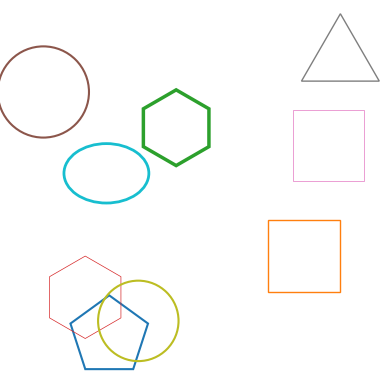[{"shape": "pentagon", "thickness": 1.5, "radius": 0.53, "center": [0.284, 0.127]}, {"shape": "square", "thickness": 1, "radius": 0.47, "center": [0.789, 0.335]}, {"shape": "hexagon", "thickness": 2.5, "radius": 0.49, "center": [0.458, 0.668]}, {"shape": "hexagon", "thickness": 0.5, "radius": 0.54, "center": [0.221, 0.228]}, {"shape": "circle", "thickness": 1.5, "radius": 0.59, "center": [0.113, 0.761]}, {"shape": "square", "thickness": 0.5, "radius": 0.46, "center": [0.854, 0.623]}, {"shape": "triangle", "thickness": 1, "radius": 0.58, "center": [0.884, 0.848]}, {"shape": "circle", "thickness": 1.5, "radius": 0.52, "center": [0.359, 0.167]}, {"shape": "oval", "thickness": 2, "radius": 0.55, "center": [0.276, 0.55]}]